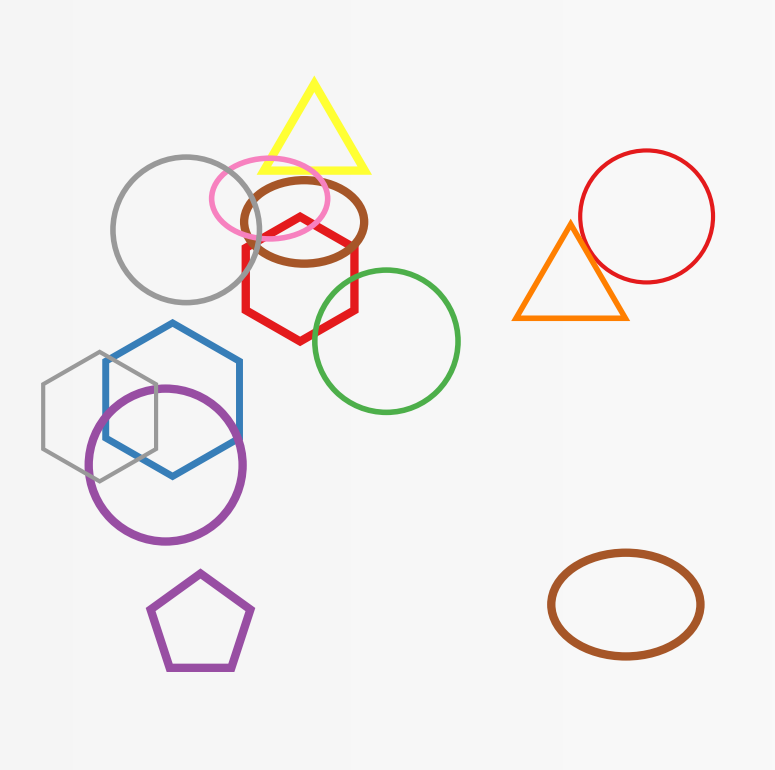[{"shape": "hexagon", "thickness": 3, "radius": 0.4, "center": [0.387, 0.638]}, {"shape": "circle", "thickness": 1.5, "radius": 0.43, "center": [0.834, 0.719]}, {"shape": "hexagon", "thickness": 2.5, "radius": 0.5, "center": [0.223, 0.481]}, {"shape": "circle", "thickness": 2, "radius": 0.46, "center": [0.499, 0.557]}, {"shape": "pentagon", "thickness": 3, "radius": 0.34, "center": [0.259, 0.187]}, {"shape": "circle", "thickness": 3, "radius": 0.5, "center": [0.214, 0.396]}, {"shape": "triangle", "thickness": 2, "radius": 0.41, "center": [0.736, 0.627]}, {"shape": "triangle", "thickness": 3, "radius": 0.38, "center": [0.406, 0.816]}, {"shape": "oval", "thickness": 3, "radius": 0.48, "center": [0.808, 0.215]}, {"shape": "oval", "thickness": 3, "radius": 0.39, "center": [0.392, 0.712]}, {"shape": "oval", "thickness": 2, "radius": 0.37, "center": [0.348, 0.742]}, {"shape": "circle", "thickness": 2, "radius": 0.47, "center": [0.24, 0.701]}, {"shape": "hexagon", "thickness": 1.5, "radius": 0.42, "center": [0.129, 0.459]}]